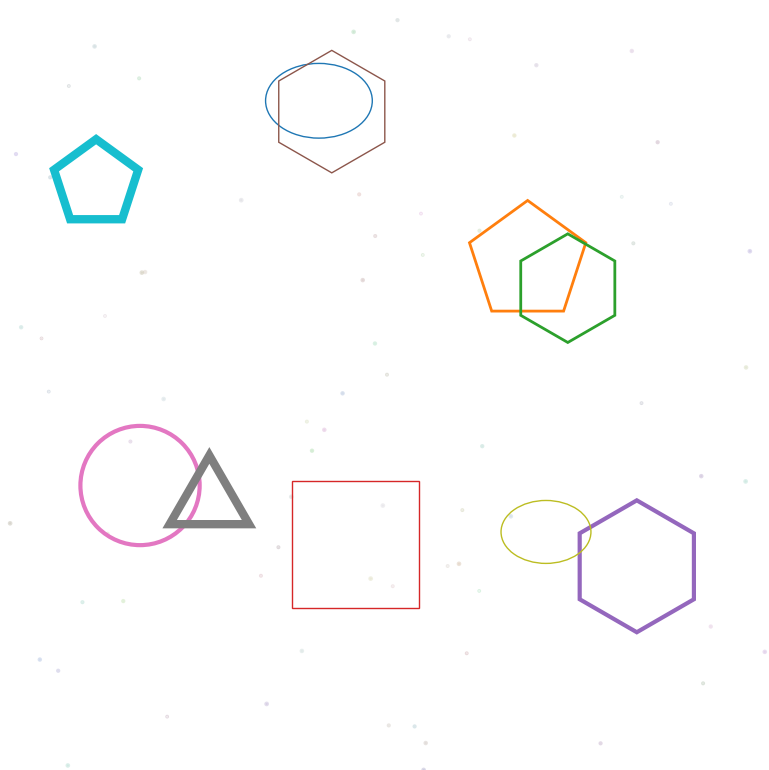[{"shape": "oval", "thickness": 0.5, "radius": 0.35, "center": [0.414, 0.869]}, {"shape": "pentagon", "thickness": 1, "radius": 0.4, "center": [0.685, 0.66]}, {"shape": "hexagon", "thickness": 1, "radius": 0.35, "center": [0.737, 0.626]}, {"shape": "square", "thickness": 0.5, "radius": 0.41, "center": [0.462, 0.293]}, {"shape": "hexagon", "thickness": 1.5, "radius": 0.43, "center": [0.827, 0.265]}, {"shape": "hexagon", "thickness": 0.5, "radius": 0.4, "center": [0.431, 0.855]}, {"shape": "circle", "thickness": 1.5, "radius": 0.39, "center": [0.182, 0.369]}, {"shape": "triangle", "thickness": 3, "radius": 0.3, "center": [0.272, 0.349]}, {"shape": "oval", "thickness": 0.5, "radius": 0.29, "center": [0.709, 0.309]}, {"shape": "pentagon", "thickness": 3, "radius": 0.29, "center": [0.125, 0.762]}]